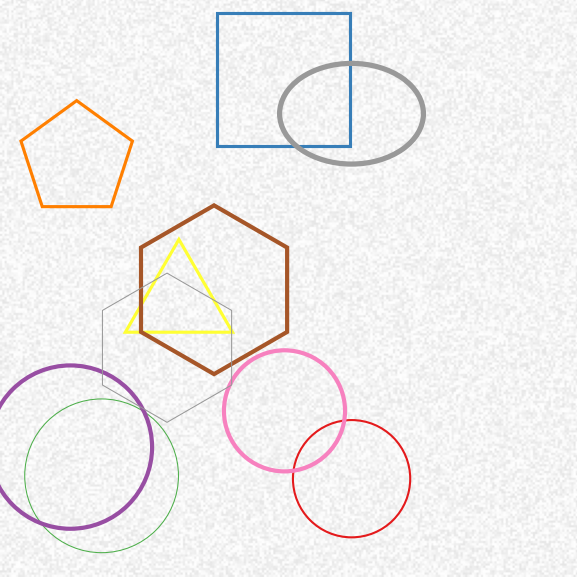[{"shape": "circle", "thickness": 1, "radius": 0.51, "center": [0.609, 0.17]}, {"shape": "square", "thickness": 1.5, "radius": 0.58, "center": [0.491, 0.861]}, {"shape": "circle", "thickness": 0.5, "radius": 0.67, "center": [0.176, 0.175]}, {"shape": "circle", "thickness": 2, "radius": 0.71, "center": [0.122, 0.225]}, {"shape": "pentagon", "thickness": 1.5, "radius": 0.51, "center": [0.133, 0.723]}, {"shape": "triangle", "thickness": 1.5, "radius": 0.54, "center": [0.31, 0.477]}, {"shape": "hexagon", "thickness": 2, "radius": 0.73, "center": [0.371, 0.497]}, {"shape": "circle", "thickness": 2, "radius": 0.52, "center": [0.493, 0.288]}, {"shape": "hexagon", "thickness": 0.5, "radius": 0.65, "center": [0.289, 0.397]}, {"shape": "oval", "thickness": 2.5, "radius": 0.62, "center": [0.609, 0.802]}]